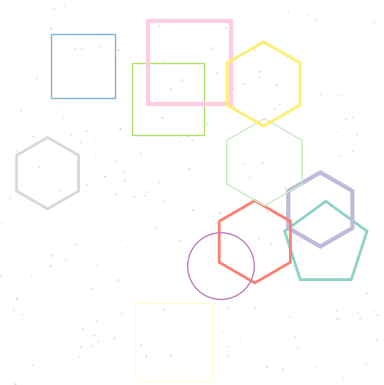[{"shape": "pentagon", "thickness": 2, "radius": 0.56, "center": [0.846, 0.365]}, {"shape": "square", "thickness": 0.5, "radius": 0.5, "center": [0.45, 0.112]}, {"shape": "hexagon", "thickness": 3, "radius": 0.48, "center": [0.832, 0.456]}, {"shape": "hexagon", "thickness": 2, "radius": 0.53, "center": [0.662, 0.372]}, {"shape": "square", "thickness": 1, "radius": 0.41, "center": [0.215, 0.829]}, {"shape": "square", "thickness": 1, "radius": 0.47, "center": [0.436, 0.742]}, {"shape": "square", "thickness": 3, "radius": 0.54, "center": [0.492, 0.838]}, {"shape": "hexagon", "thickness": 2, "radius": 0.46, "center": [0.124, 0.55]}, {"shape": "circle", "thickness": 1, "radius": 0.43, "center": [0.574, 0.309]}, {"shape": "hexagon", "thickness": 1, "radius": 0.57, "center": [0.687, 0.579]}, {"shape": "hexagon", "thickness": 2, "radius": 0.55, "center": [0.685, 0.782]}]